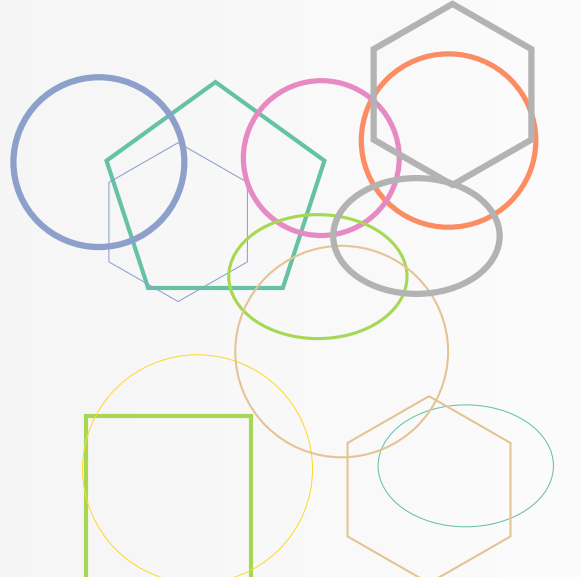[{"shape": "pentagon", "thickness": 2, "radius": 0.99, "center": [0.371, 0.66]}, {"shape": "oval", "thickness": 0.5, "radius": 0.75, "center": [0.801, 0.192]}, {"shape": "circle", "thickness": 2.5, "radius": 0.75, "center": [0.772, 0.756]}, {"shape": "circle", "thickness": 3, "radius": 0.74, "center": [0.17, 0.718]}, {"shape": "hexagon", "thickness": 0.5, "radius": 0.69, "center": [0.306, 0.615]}, {"shape": "circle", "thickness": 2.5, "radius": 0.67, "center": [0.553, 0.725]}, {"shape": "square", "thickness": 2, "radius": 0.71, "center": [0.29, 0.138]}, {"shape": "oval", "thickness": 1.5, "radius": 0.77, "center": [0.547, 0.52]}, {"shape": "circle", "thickness": 0.5, "radius": 0.99, "center": [0.34, 0.187]}, {"shape": "hexagon", "thickness": 1, "radius": 0.81, "center": [0.738, 0.151]}, {"shape": "circle", "thickness": 1, "radius": 0.92, "center": [0.588, 0.39]}, {"shape": "oval", "thickness": 3, "radius": 0.72, "center": [0.716, 0.59]}, {"shape": "hexagon", "thickness": 3, "radius": 0.78, "center": [0.779, 0.836]}]